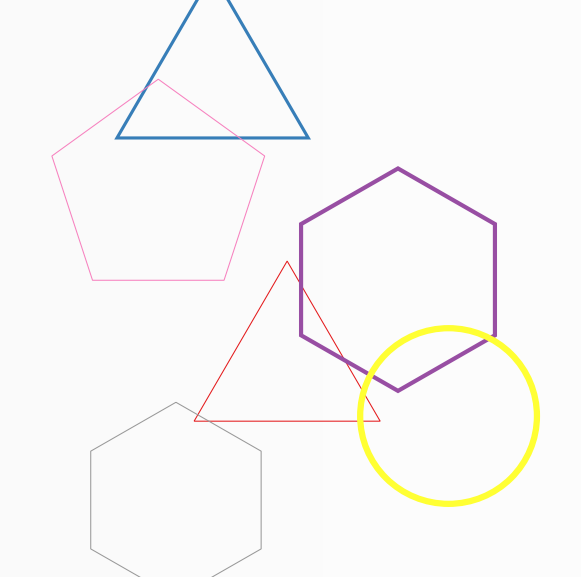[{"shape": "triangle", "thickness": 0.5, "radius": 0.92, "center": [0.494, 0.362]}, {"shape": "triangle", "thickness": 1.5, "radius": 0.95, "center": [0.366, 0.855]}, {"shape": "hexagon", "thickness": 2, "radius": 0.96, "center": [0.685, 0.515]}, {"shape": "circle", "thickness": 3, "radius": 0.76, "center": [0.772, 0.279]}, {"shape": "pentagon", "thickness": 0.5, "radius": 0.96, "center": [0.272, 0.67]}, {"shape": "hexagon", "thickness": 0.5, "radius": 0.85, "center": [0.303, 0.133]}]